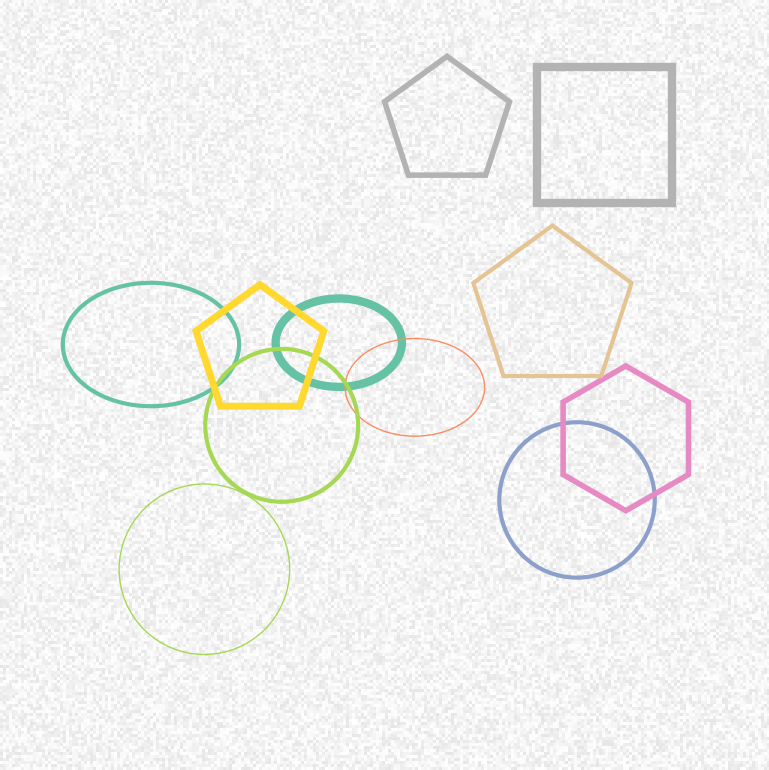[{"shape": "oval", "thickness": 1.5, "radius": 0.57, "center": [0.196, 0.553]}, {"shape": "oval", "thickness": 3, "radius": 0.41, "center": [0.44, 0.555]}, {"shape": "oval", "thickness": 0.5, "radius": 0.45, "center": [0.539, 0.497]}, {"shape": "circle", "thickness": 1.5, "radius": 0.5, "center": [0.749, 0.351]}, {"shape": "hexagon", "thickness": 2, "radius": 0.47, "center": [0.813, 0.431]}, {"shape": "circle", "thickness": 0.5, "radius": 0.55, "center": [0.265, 0.261]}, {"shape": "circle", "thickness": 1.5, "radius": 0.5, "center": [0.366, 0.448]}, {"shape": "pentagon", "thickness": 2.5, "radius": 0.44, "center": [0.338, 0.543]}, {"shape": "pentagon", "thickness": 1.5, "radius": 0.54, "center": [0.717, 0.599]}, {"shape": "square", "thickness": 3, "radius": 0.44, "center": [0.785, 0.825]}, {"shape": "pentagon", "thickness": 2, "radius": 0.43, "center": [0.581, 0.842]}]